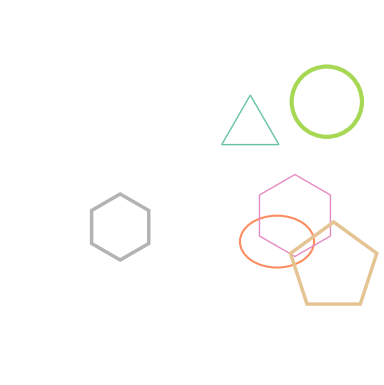[{"shape": "triangle", "thickness": 1, "radius": 0.43, "center": [0.65, 0.667]}, {"shape": "oval", "thickness": 1.5, "radius": 0.48, "center": [0.719, 0.372]}, {"shape": "hexagon", "thickness": 1, "radius": 0.53, "center": [0.766, 0.44]}, {"shape": "circle", "thickness": 3, "radius": 0.46, "center": [0.849, 0.736]}, {"shape": "pentagon", "thickness": 2.5, "radius": 0.59, "center": [0.867, 0.306]}, {"shape": "hexagon", "thickness": 2.5, "radius": 0.43, "center": [0.312, 0.41]}]